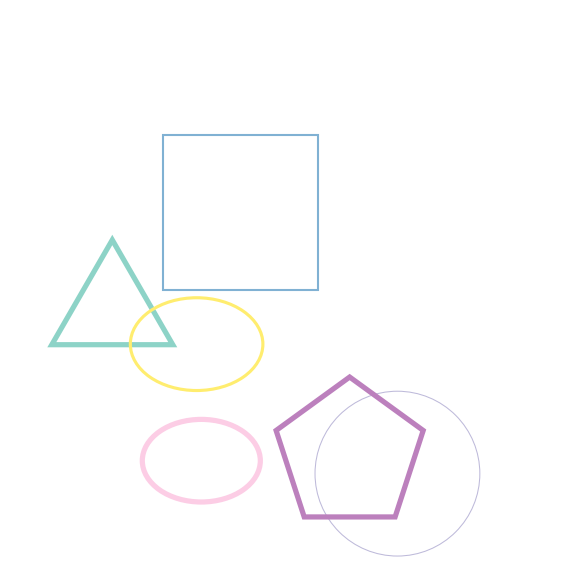[{"shape": "triangle", "thickness": 2.5, "radius": 0.6, "center": [0.194, 0.463]}, {"shape": "circle", "thickness": 0.5, "radius": 0.71, "center": [0.688, 0.179]}, {"shape": "square", "thickness": 1, "radius": 0.67, "center": [0.417, 0.631]}, {"shape": "oval", "thickness": 2.5, "radius": 0.51, "center": [0.349, 0.201]}, {"shape": "pentagon", "thickness": 2.5, "radius": 0.67, "center": [0.605, 0.212]}, {"shape": "oval", "thickness": 1.5, "radius": 0.57, "center": [0.34, 0.403]}]